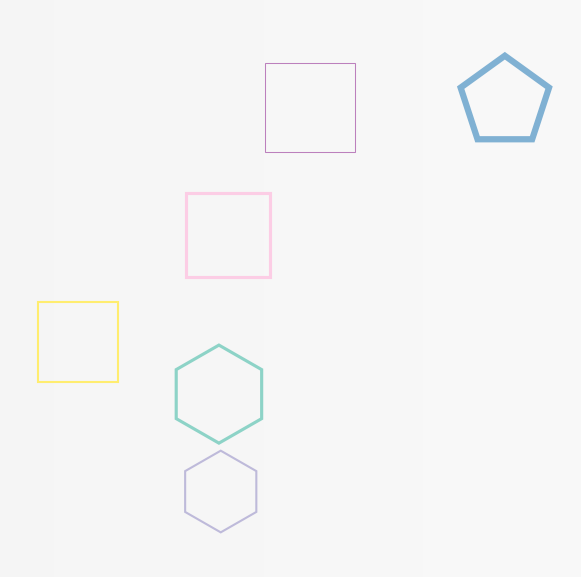[{"shape": "hexagon", "thickness": 1.5, "radius": 0.42, "center": [0.377, 0.317]}, {"shape": "hexagon", "thickness": 1, "radius": 0.35, "center": [0.38, 0.148]}, {"shape": "pentagon", "thickness": 3, "radius": 0.4, "center": [0.869, 0.823]}, {"shape": "square", "thickness": 1.5, "radius": 0.36, "center": [0.393, 0.592]}, {"shape": "square", "thickness": 0.5, "radius": 0.38, "center": [0.534, 0.813]}, {"shape": "square", "thickness": 1, "radius": 0.35, "center": [0.134, 0.408]}]